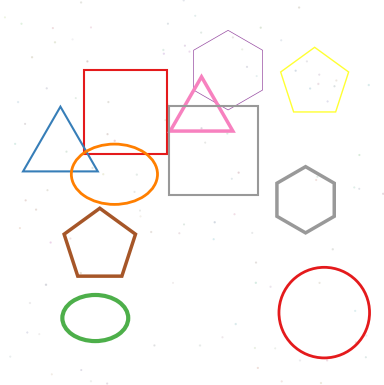[{"shape": "square", "thickness": 1.5, "radius": 0.54, "center": [0.327, 0.709]}, {"shape": "circle", "thickness": 2, "radius": 0.59, "center": [0.842, 0.188]}, {"shape": "triangle", "thickness": 1.5, "radius": 0.56, "center": [0.157, 0.611]}, {"shape": "oval", "thickness": 3, "radius": 0.43, "center": [0.248, 0.174]}, {"shape": "hexagon", "thickness": 0.5, "radius": 0.52, "center": [0.592, 0.818]}, {"shape": "oval", "thickness": 2, "radius": 0.56, "center": [0.297, 0.547]}, {"shape": "pentagon", "thickness": 1, "radius": 0.46, "center": [0.817, 0.784]}, {"shape": "pentagon", "thickness": 2.5, "radius": 0.49, "center": [0.259, 0.362]}, {"shape": "triangle", "thickness": 2.5, "radius": 0.47, "center": [0.523, 0.707]}, {"shape": "square", "thickness": 1.5, "radius": 0.58, "center": [0.555, 0.608]}, {"shape": "hexagon", "thickness": 2.5, "radius": 0.43, "center": [0.794, 0.481]}]